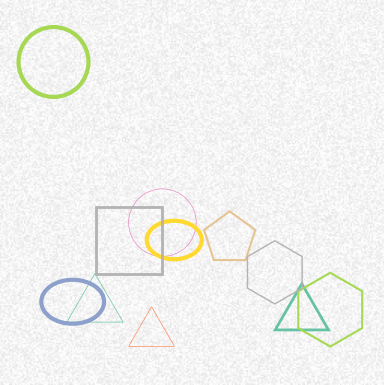[{"shape": "triangle", "thickness": 0.5, "radius": 0.42, "center": [0.247, 0.205]}, {"shape": "triangle", "thickness": 2, "radius": 0.4, "center": [0.784, 0.183]}, {"shape": "triangle", "thickness": 0.5, "radius": 0.34, "center": [0.394, 0.135]}, {"shape": "oval", "thickness": 3, "radius": 0.41, "center": [0.189, 0.216]}, {"shape": "circle", "thickness": 0.5, "radius": 0.44, "center": [0.422, 0.422]}, {"shape": "circle", "thickness": 3, "radius": 0.45, "center": [0.139, 0.839]}, {"shape": "hexagon", "thickness": 1.5, "radius": 0.48, "center": [0.858, 0.196]}, {"shape": "oval", "thickness": 3, "radius": 0.36, "center": [0.453, 0.377]}, {"shape": "pentagon", "thickness": 1.5, "radius": 0.35, "center": [0.597, 0.381]}, {"shape": "square", "thickness": 2, "radius": 0.43, "center": [0.335, 0.375]}, {"shape": "hexagon", "thickness": 1, "radius": 0.41, "center": [0.714, 0.293]}]